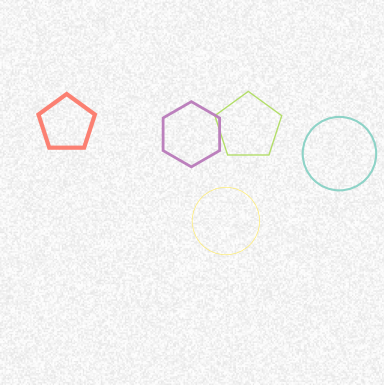[{"shape": "circle", "thickness": 1.5, "radius": 0.48, "center": [0.882, 0.601]}, {"shape": "pentagon", "thickness": 3, "radius": 0.39, "center": [0.173, 0.679]}, {"shape": "pentagon", "thickness": 1, "radius": 0.46, "center": [0.645, 0.671]}, {"shape": "hexagon", "thickness": 2, "radius": 0.42, "center": [0.497, 0.651]}, {"shape": "circle", "thickness": 0.5, "radius": 0.44, "center": [0.587, 0.426]}]